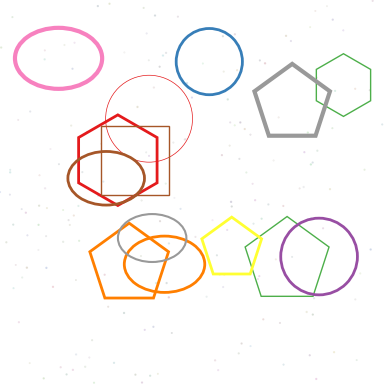[{"shape": "circle", "thickness": 0.5, "radius": 0.56, "center": [0.387, 0.692]}, {"shape": "hexagon", "thickness": 2, "radius": 0.59, "center": [0.306, 0.584]}, {"shape": "circle", "thickness": 2, "radius": 0.43, "center": [0.544, 0.84]}, {"shape": "pentagon", "thickness": 1, "radius": 0.57, "center": [0.746, 0.323]}, {"shape": "hexagon", "thickness": 1, "radius": 0.41, "center": [0.892, 0.779]}, {"shape": "circle", "thickness": 2, "radius": 0.5, "center": [0.829, 0.334]}, {"shape": "pentagon", "thickness": 2, "radius": 0.54, "center": [0.336, 0.313]}, {"shape": "oval", "thickness": 2, "radius": 0.52, "center": [0.427, 0.314]}, {"shape": "pentagon", "thickness": 2, "radius": 0.41, "center": [0.602, 0.354]}, {"shape": "square", "thickness": 1, "radius": 0.44, "center": [0.351, 0.583]}, {"shape": "oval", "thickness": 2, "radius": 0.5, "center": [0.276, 0.537]}, {"shape": "oval", "thickness": 3, "radius": 0.57, "center": [0.152, 0.848]}, {"shape": "oval", "thickness": 1.5, "radius": 0.44, "center": [0.395, 0.382]}, {"shape": "pentagon", "thickness": 3, "radius": 0.52, "center": [0.759, 0.731]}]